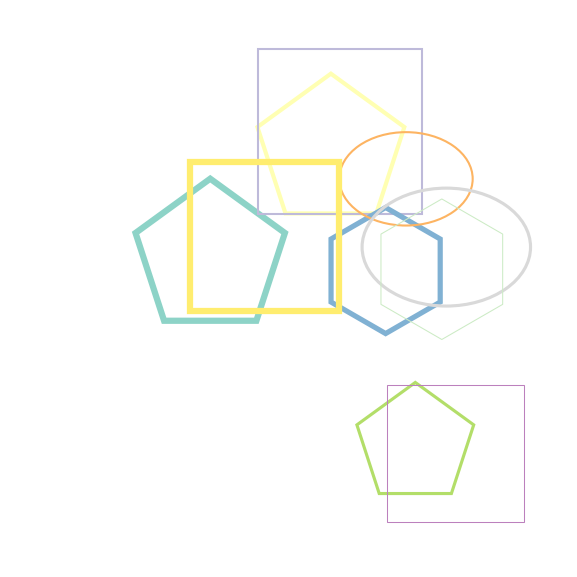[{"shape": "pentagon", "thickness": 3, "radius": 0.68, "center": [0.364, 0.554]}, {"shape": "pentagon", "thickness": 2, "radius": 0.67, "center": [0.573, 0.738]}, {"shape": "square", "thickness": 1, "radius": 0.71, "center": [0.589, 0.772]}, {"shape": "hexagon", "thickness": 2.5, "radius": 0.55, "center": [0.668, 0.531]}, {"shape": "oval", "thickness": 1, "radius": 0.58, "center": [0.703, 0.689]}, {"shape": "pentagon", "thickness": 1.5, "radius": 0.53, "center": [0.719, 0.231]}, {"shape": "oval", "thickness": 1.5, "radius": 0.73, "center": [0.773, 0.571]}, {"shape": "square", "thickness": 0.5, "radius": 0.59, "center": [0.789, 0.214]}, {"shape": "hexagon", "thickness": 0.5, "radius": 0.61, "center": [0.765, 0.533]}, {"shape": "square", "thickness": 3, "radius": 0.65, "center": [0.458, 0.589]}]